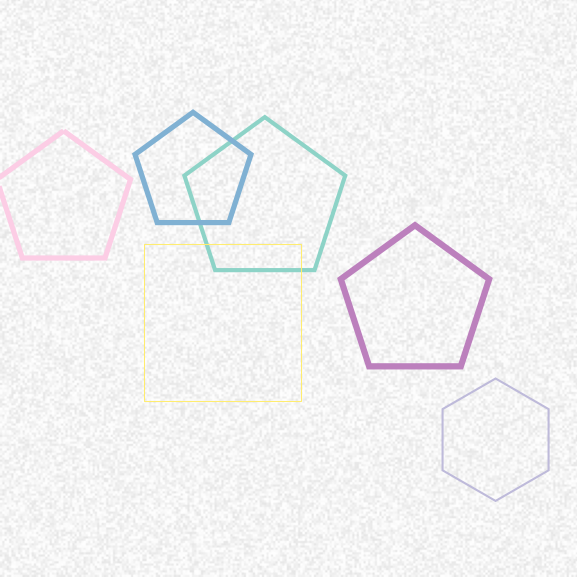[{"shape": "pentagon", "thickness": 2, "radius": 0.73, "center": [0.459, 0.65]}, {"shape": "hexagon", "thickness": 1, "radius": 0.53, "center": [0.858, 0.238]}, {"shape": "pentagon", "thickness": 2.5, "radius": 0.53, "center": [0.334, 0.699]}, {"shape": "pentagon", "thickness": 2.5, "radius": 0.61, "center": [0.11, 0.651]}, {"shape": "pentagon", "thickness": 3, "radius": 0.68, "center": [0.719, 0.474]}, {"shape": "square", "thickness": 0.5, "radius": 0.68, "center": [0.385, 0.44]}]